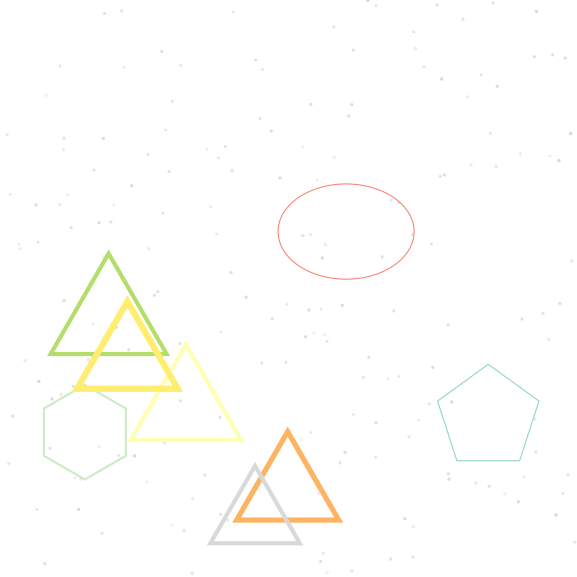[{"shape": "pentagon", "thickness": 0.5, "radius": 0.46, "center": [0.845, 0.276]}, {"shape": "triangle", "thickness": 2, "radius": 0.55, "center": [0.322, 0.292]}, {"shape": "oval", "thickness": 0.5, "radius": 0.59, "center": [0.599, 0.598]}, {"shape": "triangle", "thickness": 2.5, "radius": 0.51, "center": [0.498, 0.15]}, {"shape": "triangle", "thickness": 2, "radius": 0.58, "center": [0.188, 0.444]}, {"shape": "triangle", "thickness": 2, "radius": 0.45, "center": [0.442, 0.103]}, {"shape": "hexagon", "thickness": 1, "radius": 0.41, "center": [0.147, 0.251]}, {"shape": "triangle", "thickness": 3, "radius": 0.5, "center": [0.221, 0.376]}]